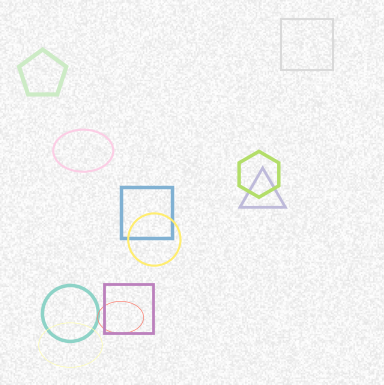[{"shape": "circle", "thickness": 2.5, "radius": 0.36, "center": [0.183, 0.186]}, {"shape": "oval", "thickness": 0.5, "radius": 0.41, "center": [0.183, 0.104]}, {"shape": "triangle", "thickness": 2, "radius": 0.34, "center": [0.682, 0.496]}, {"shape": "oval", "thickness": 0.5, "radius": 0.3, "center": [0.313, 0.176]}, {"shape": "square", "thickness": 2.5, "radius": 0.33, "center": [0.38, 0.448]}, {"shape": "hexagon", "thickness": 2.5, "radius": 0.3, "center": [0.673, 0.547]}, {"shape": "oval", "thickness": 1.5, "radius": 0.39, "center": [0.216, 0.609]}, {"shape": "square", "thickness": 1.5, "radius": 0.33, "center": [0.797, 0.885]}, {"shape": "square", "thickness": 2, "radius": 0.32, "center": [0.333, 0.198]}, {"shape": "pentagon", "thickness": 3, "radius": 0.32, "center": [0.111, 0.807]}, {"shape": "circle", "thickness": 1.5, "radius": 0.34, "center": [0.401, 0.378]}]